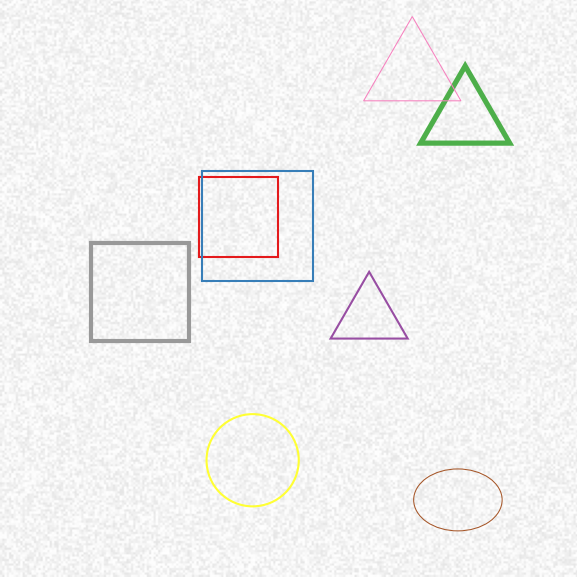[{"shape": "square", "thickness": 1, "radius": 0.34, "center": [0.413, 0.624]}, {"shape": "square", "thickness": 1, "radius": 0.48, "center": [0.446, 0.608]}, {"shape": "triangle", "thickness": 2.5, "radius": 0.45, "center": [0.805, 0.796]}, {"shape": "triangle", "thickness": 1, "radius": 0.39, "center": [0.639, 0.451]}, {"shape": "circle", "thickness": 1, "radius": 0.4, "center": [0.437, 0.202]}, {"shape": "oval", "thickness": 0.5, "radius": 0.38, "center": [0.793, 0.133]}, {"shape": "triangle", "thickness": 0.5, "radius": 0.49, "center": [0.714, 0.873]}, {"shape": "square", "thickness": 2, "radius": 0.42, "center": [0.243, 0.493]}]